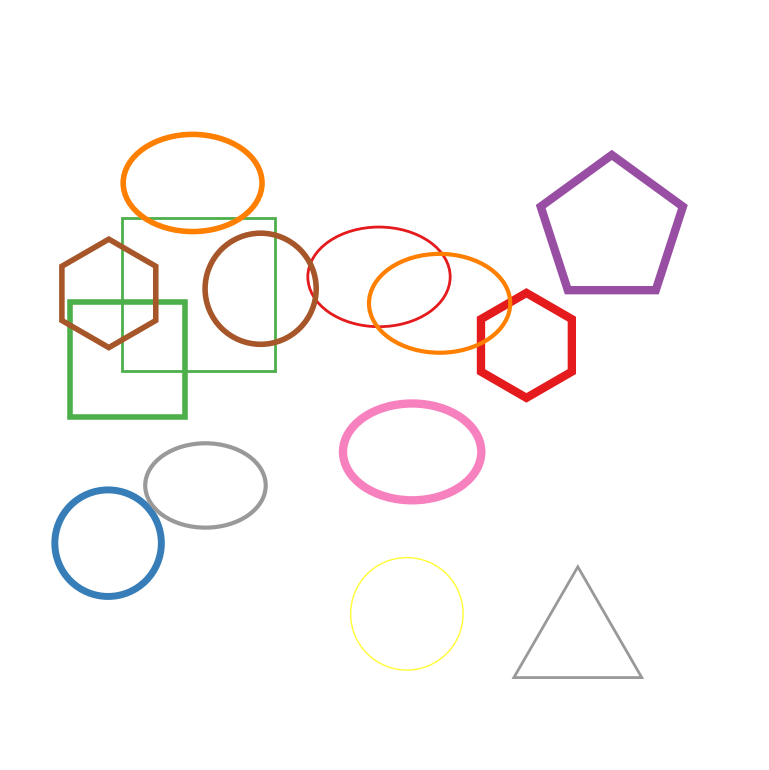[{"shape": "oval", "thickness": 1, "radius": 0.46, "center": [0.492, 0.64]}, {"shape": "hexagon", "thickness": 3, "radius": 0.34, "center": [0.684, 0.551]}, {"shape": "circle", "thickness": 2.5, "radius": 0.35, "center": [0.14, 0.295]}, {"shape": "square", "thickness": 1, "radius": 0.5, "center": [0.258, 0.618]}, {"shape": "square", "thickness": 2, "radius": 0.37, "center": [0.166, 0.533]}, {"shape": "pentagon", "thickness": 3, "radius": 0.49, "center": [0.795, 0.702]}, {"shape": "oval", "thickness": 2, "radius": 0.45, "center": [0.25, 0.762]}, {"shape": "oval", "thickness": 1.5, "radius": 0.46, "center": [0.571, 0.606]}, {"shape": "circle", "thickness": 0.5, "radius": 0.37, "center": [0.528, 0.203]}, {"shape": "circle", "thickness": 2, "radius": 0.36, "center": [0.339, 0.625]}, {"shape": "hexagon", "thickness": 2, "radius": 0.35, "center": [0.141, 0.619]}, {"shape": "oval", "thickness": 3, "radius": 0.45, "center": [0.535, 0.413]}, {"shape": "oval", "thickness": 1.5, "radius": 0.39, "center": [0.267, 0.37]}, {"shape": "triangle", "thickness": 1, "radius": 0.48, "center": [0.75, 0.168]}]